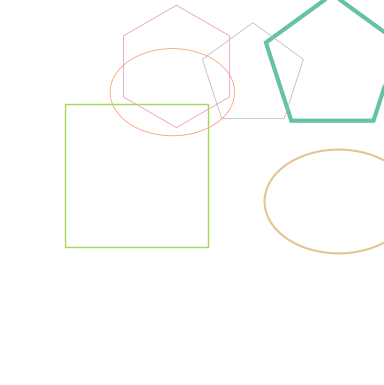[{"shape": "pentagon", "thickness": 3, "radius": 0.91, "center": [0.863, 0.833]}, {"shape": "oval", "thickness": 0.5, "radius": 0.81, "center": [0.448, 0.761]}, {"shape": "hexagon", "thickness": 0.5, "radius": 0.79, "center": [0.458, 0.828]}, {"shape": "square", "thickness": 1, "radius": 0.93, "center": [0.354, 0.545]}, {"shape": "oval", "thickness": 1.5, "radius": 0.96, "center": [0.88, 0.477]}, {"shape": "pentagon", "thickness": 0.5, "radius": 0.69, "center": [0.657, 0.803]}]